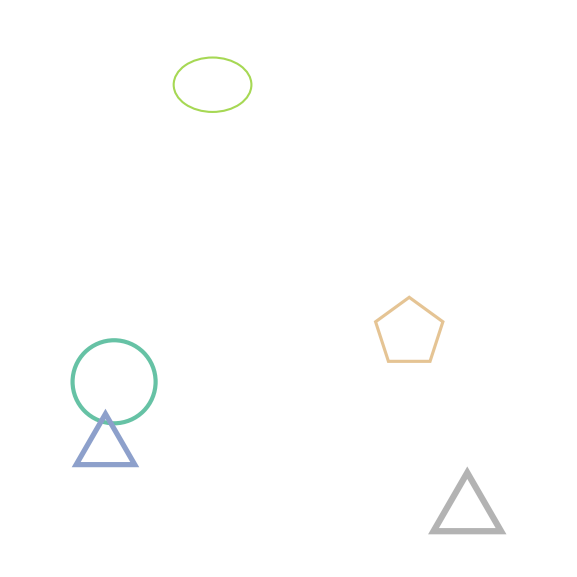[{"shape": "circle", "thickness": 2, "radius": 0.36, "center": [0.198, 0.338]}, {"shape": "triangle", "thickness": 2.5, "radius": 0.29, "center": [0.183, 0.224]}, {"shape": "oval", "thickness": 1, "radius": 0.34, "center": [0.368, 0.852]}, {"shape": "pentagon", "thickness": 1.5, "radius": 0.31, "center": [0.709, 0.423]}, {"shape": "triangle", "thickness": 3, "radius": 0.34, "center": [0.809, 0.113]}]